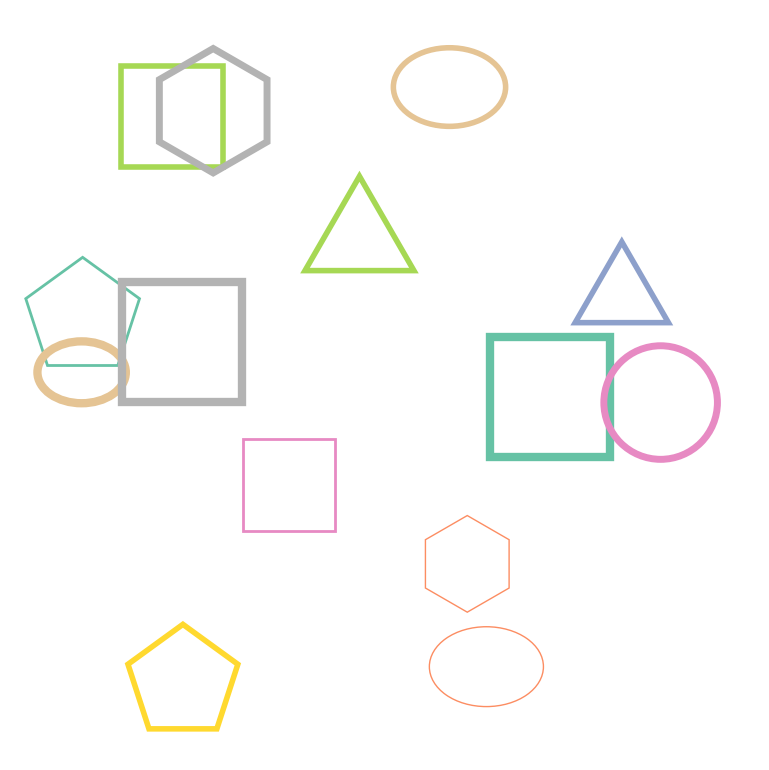[{"shape": "square", "thickness": 3, "radius": 0.39, "center": [0.715, 0.484]}, {"shape": "pentagon", "thickness": 1, "radius": 0.39, "center": [0.107, 0.588]}, {"shape": "hexagon", "thickness": 0.5, "radius": 0.31, "center": [0.607, 0.268]}, {"shape": "oval", "thickness": 0.5, "radius": 0.37, "center": [0.632, 0.134]}, {"shape": "triangle", "thickness": 2, "radius": 0.35, "center": [0.808, 0.616]}, {"shape": "circle", "thickness": 2.5, "radius": 0.37, "center": [0.858, 0.477]}, {"shape": "square", "thickness": 1, "radius": 0.3, "center": [0.375, 0.37]}, {"shape": "square", "thickness": 2, "radius": 0.33, "center": [0.223, 0.849]}, {"shape": "triangle", "thickness": 2, "radius": 0.41, "center": [0.467, 0.689]}, {"shape": "pentagon", "thickness": 2, "radius": 0.38, "center": [0.238, 0.114]}, {"shape": "oval", "thickness": 3, "radius": 0.29, "center": [0.106, 0.516]}, {"shape": "oval", "thickness": 2, "radius": 0.36, "center": [0.584, 0.887]}, {"shape": "square", "thickness": 3, "radius": 0.39, "center": [0.236, 0.556]}, {"shape": "hexagon", "thickness": 2.5, "radius": 0.4, "center": [0.277, 0.856]}]